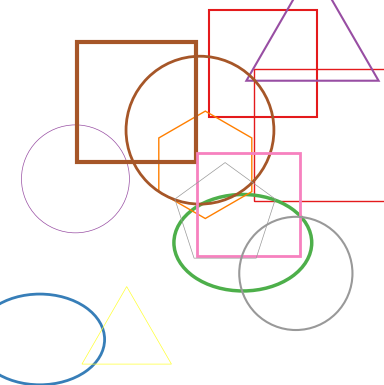[{"shape": "square", "thickness": 1, "radius": 0.86, "center": [0.833, 0.65]}, {"shape": "square", "thickness": 1.5, "radius": 0.7, "center": [0.683, 0.835]}, {"shape": "oval", "thickness": 2, "radius": 0.84, "center": [0.103, 0.118]}, {"shape": "oval", "thickness": 2.5, "radius": 0.89, "center": [0.631, 0.37]}, {"shape": "circle", "thickness": 0.5, "radius": 0.7, "center": [0.196, 0.535]}, {"shape": "triangle", "thickness": 1.5, "radius": 0.99, "center": [0.812, 0.889]}, {"shape": "hexagon", "thickness": 1, "radius": 0.7, "center": [0.533, 0.572]}, {"shape": "triangle", "thickness": 0.5, "radius": 0.67, "center": [0.329, 0.121]}, {"shape": "square", "thickness": 3, "radius": 0.78, "center": [0.355, 0.735]}, {"shape": "circle", "thickness": 2, "radius": 0.96, "center": [0.519, 0.662]}, {"shape": "square", "thickness": 2, "radius": 0.67, "center": [0.646, 0.468]}, {"shape": "pentagon", "thickness": 0.5, "radius": 0.69, "center": [0.585, 0.44]}, {"shape": "circle", "thickness": 1.5, "radius": 0.74, "center": [0.768, 0.29]}]